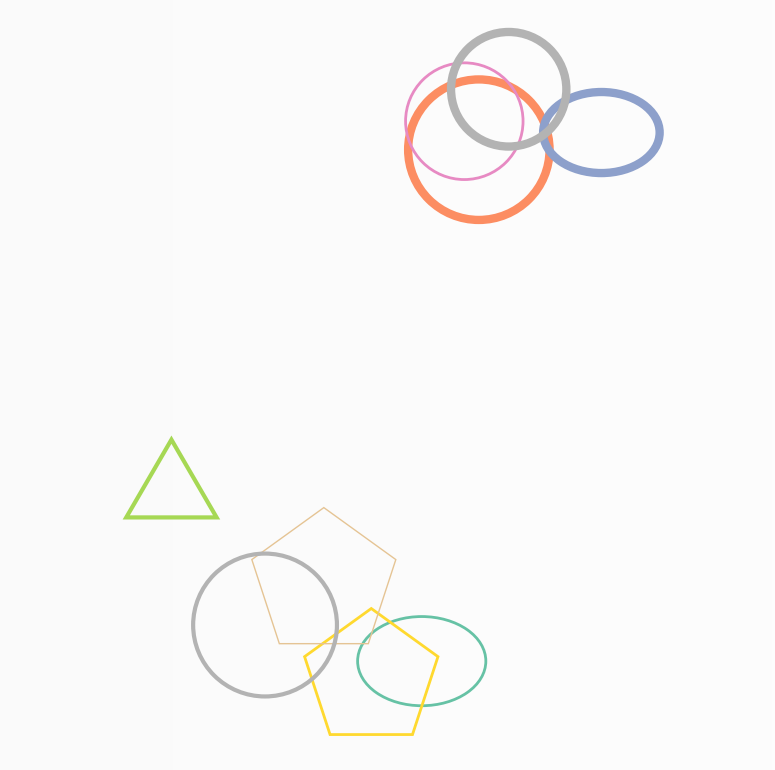[{"shape": "oval", "thickness": 1, "radius": 0.41, "center": [0.544, 0.141]}, {"shape": "circle", "thickness": 3, "radius": 0.46, "center": [0.618, 0.806]}, {"shape": "oval", "thickness": 3, "radius": 0.38, "center": [0.776, 0.828]}, {"shape": "circle", "thickness": 1, "radius": 0.38, "center": [0.599, 0.843]}, {"shape": "triangle", "thickness": 1.5, "radius": 0.34, "center": [0.221, 0.362]}, {"shape": "pentagon", "thickness": 1, "radius": 0.45, "center": [0.479, 0.119]}, {"shape": "pentagon", "thickness": 0.5, "radius": 0.49, "center": [0.418, 0.243]}, {"shape": "circle", "thickness": 1.5, "radius": 0.46, "center": [0.342, 0.188]}, {"shape": "circle", "thickness": 3, "radius": 0.37, "center": [0.656, 0.884]}]